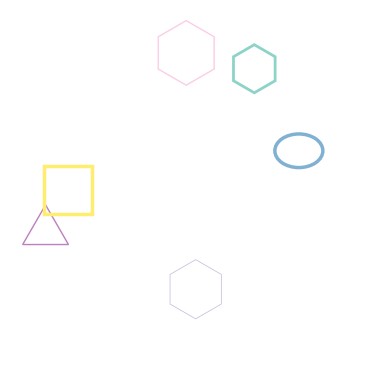[{"shape": "hexagon", "thickness": 2, "radius": 0.31, "center": [0.661, 0.821]}, {"shape": "hexagon", "thickness": 0.5, "radius": 0.38, "center": [0.508, 0.249]}, {"shape": "oval", "thickness": 2.5, "radius": 0.31, "center": [0.776, 0.608]}, {"shape": "hexagon", "thickness": 1, "radius": 0.42, "center": [0.484, 0.863]}, {"shape": "triangle", "thickness": 1, "radius": 0.34, "center": [0.118, 0.399]}, {"shape": "square", "thickness": 2.5, "radius": 0.31, "center": [0.177, 0.506]}]